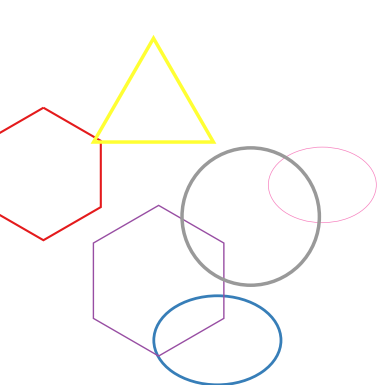[{"shape": "hexagon", "thickness": 1.5, "radius": 0.86, "center": [0.113, 0.548]}, {"shape": "oval", "thickness": 2, "radius": 0.83, "center": [0.565, 0.116]}, {"shape": "hexagon", "thickness": 1, "radius": 0.98, "center": [0.412, 0.271]}, {"shape": "triangle", "thickness": 2.5, "radius": 0.9, "center": [0.399, 0.721]}, {"shape": "oval", "thickness": 0.5, "radius": 0.7, "center": [0.837, 0.52]}, {"shape": "circle", "thickness": 2.5, "radius": 0.89, "center": [0.651, 0.438]}]